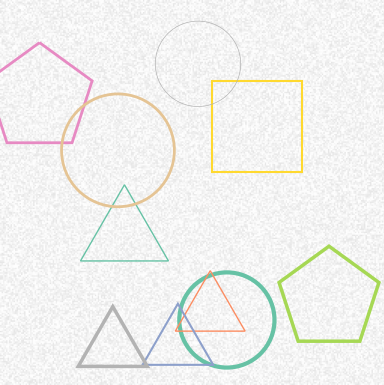[{"shape": "triangle", "thickness": 1, "radius": 0.66, "center": [0.323, 0.388]}, {"shape": "circle", "thickness": 3, "radius": 0.62, "center": [0.589, 0.169]}, {"shape": "triangle", "thickness": 1, "radius": 0.52, "center": [0.546, 0.192]}, {"shape": "triangle", "thickness": 1.5, "radius": 0.53, "center": [0.462, 0.105]}, {"shape": "pentagon", "thickness": 2, "radius": 0.72, "center": [0.103, 0.746]}, {"shape": "pentagon", "thickness": 2.5, "radius": 0.68, "center": [0.855, 0.224]}, {"shape": "square", "thickness": 1.5, "radius": 0.59, "center": [0.668, 0.671]}, {"shape": "circle", "thickness": 2, "radius": 0.73, "center": [0.306, 0.61]}, {"shape": "circle", "thickness": 0.5, "radius": 0.55, "center": [0.514, 0.834]}, {"shape": "triangle", "thickness": 2.5, "radius": 0.52, "center": [0.293, 0.1]}]